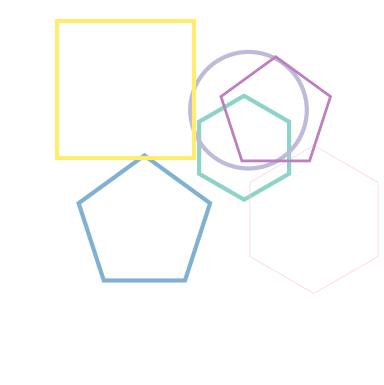[{"shape": "hexagon", "thickness": 3, "radius": 0.67, "center": [0.634, 0.616]}, {"shape": "circle", "thickness": 3, "radius": 0.76, "center": [0.645, 0.714]}, {"shape": "pentagon", "thickness": 3, "radius": 0.9, "center": [0.375, 0.417]}, {"shape": "hexagon", "thickness": 0.5, "radius": 0.96, "center": [0.816, 0.43]}, {"shape": "pentagon", "thickness": 2, "radius": 0.75, "center": [0.716, 0.703]}, {"shape": "square", "thickness": 3, "radius": 0.89, "center": [0.326, 0.767]}]